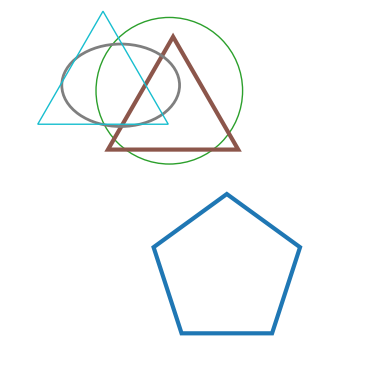[{"shape": "pentagon", "thickness": 3, "radius": 1.0, "center": [0.589, 0.296]}, {"shape": "circle", "thickness": 1, "radius": 0.95, "center": [0.44, 0.764]}, {"shape": "triangle", "thickness": 3, "radius": 0.98, "center": [0.45, 0.709]}, {"shape": "oval", "thickness": 2, "radius": 0.76, "center": [0.313, 0.779]}, {"shape": "triangle", "thickness": 1, "radius": 0.98, "center": [0.268, 0.775]}]